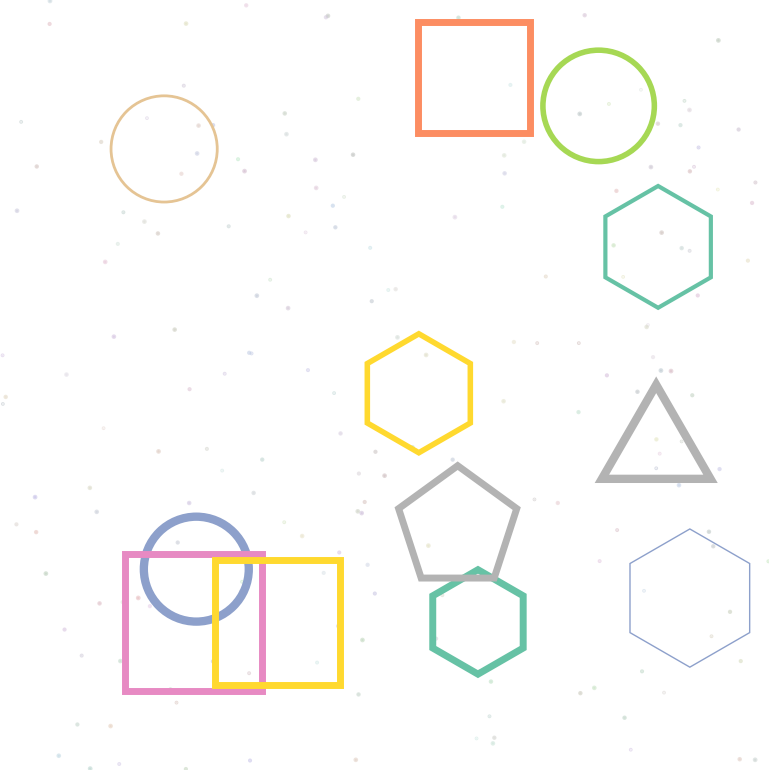[{"shape": "hexagon", "thickness": 1.5, "radius": 0.4, "center": [0.855, 0.679]}, {"shape": "hexagon", "thickness": 2.5, "radius": 0.34, "center": [0.621, 0.192]}, {"shape": "square", "thickness": 2.5, "radius": 0.36, "center": [0.615, 0.899]}, {"shape": "circle", "thickness": 3, "radius": 0.34, "center": [0.255, 0.261]}, {"shape": "hexagon", "thickness": 0.5, "radius": 0.45, "center": [0.896, 0.223]}, {"shape": "square", "thickness": 2.5, "radius": 0.44, "center": [0.252, 0.191]}, {"shape": "circle", "thickness": 2, "radius": 0.36, "center": [0.777, 0.862]}, {"shape": "square", "thickness": 2.5, "radius": 0.4, "center": [0.36, 0.191]}, {"shape": "hexagon", "thickness": 2, "radius": 0.39, "center": [0.544, 0.489]}, {"shape": "circle", "thickness": 1, "radius": 0.34, "center": [0.213, 0.807]}, {"shape": "triangle", "thickness": 3, "radius": 0.41, "center": [0.852, 0.419]}, {"shape": "pentagon", "thickness": 2.5, "radius": 0.4, "center": [0.594, 0.315]}]